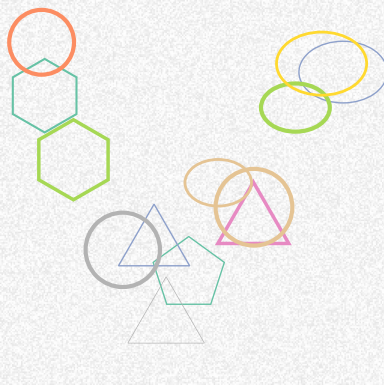[{"shape": "pentagon", "thickness": 1, "radius": 0.49, "center": [0.49, 0.288]}, {"shape": "hexagon", "thickness": 1.5, "radius": 0.48, "center": [0.116, 0.751]}, {"shape": "circle", "thickness": 3, "radius": 0.42, "center": [0.108, 0.89]}, {"shape": "triangle", "thickness": 1, "radius": 0.53, "center": [0.4, 0.363]}, {"shape": "oval", "thickness": 1, "radius": 0.57, "center": [0.891, 0.813]}, {"shape": "triangle", "thickness": 2.5, "radius": 0.53, "center": [0.658, 0.421]}, {"shape": "oval", "thickness": 3, "radius": 0.45, "center": [0.767, 0.721]}, {"shape": "hexagon", "thickness": 2.5, "radius": 0.52, "center": [0.191, 0.585]}, {"shape": "oval", "thickness": 2, "radius": 0.59, "center": [0.835, 0.835]}, {"shape": "circle", "thickness": 3, "radius": 0.5, "center": [0.66, 0.462]}, {"shape": "oval", "thickness": 2, "radius": 0.43, "center": [0.567, 0.525]}, {"shape": "circle", "thickness": 3, "radius": 0.48, "center": [0.319, 0.351]}, {"shape": "triangle", "thickness": 0.5, "radius": 0.57, "center": [0.431, 0.166]}]